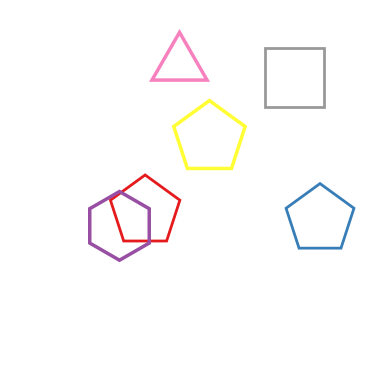[{"shape": "pentagon", "thickness": 2, "radius": 0.47, "center": [0.377, 0.451]}, {"shape": "pentagon", "thickness": 2, "radius": 0.46, "center": [0.831, 0.43]}, {"shape": "hexagon", "thickness": 2.5, "radius": 0.45, "center": [0.31, 0.413]}, {"shape": "pentagon", "thickness": 2.5, "radius": 0.49, "center": [0.544, 0.641]}, {"shape": "triangle", "thickness": 2.5, "radius": 0.41, "center": [0.466, 0.833]}, {"shape": "square", "thickness": 2, "radius": 0.38, "center": [0.765, 0.798]}]